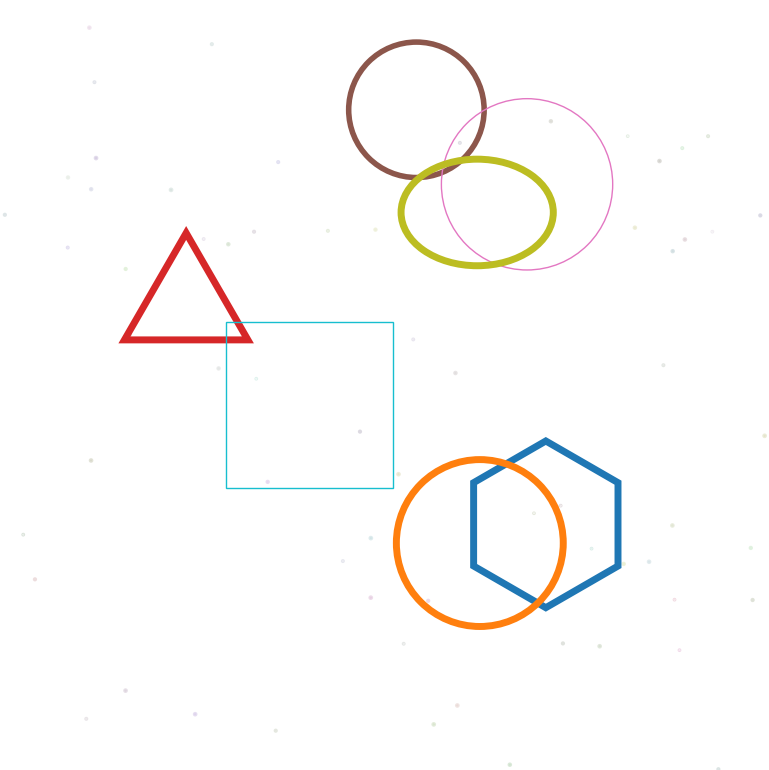[{"shape": "hexagon", "thickness": 2.5, "radius": 0.54, "center": [0.709, 0.319]}, {"shape": "circle", "thickness": 2.5, "radius": 0.54, "center": [0.623, 0.295]}, {"shape": "triangle", "thickness": 2.5, "radius": 0.46, "center": [0.242, 0.605]}, {"shape": "circle", "thickness": 2, "radius": 0.44, "center": [0.541, 0.857]}, {"shape": "circle", "thickness": 0.5, "radius": 0.56, "center": [0.684, 0.761]}, {"shape": "oval", "thickness": 2.5, "radius": 0.49, "center": [0.62, 0.724]}, {"shape": "square", "thickness": 0.5, "radius": 0.54, "center": [0.402, 0.474]}]